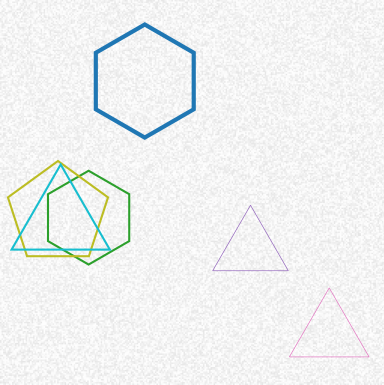[{"shape": "hexagon", "thickness": 3, "radius": 0.73, "center": [0.376, 0.79]}, {"shape": "hexagon", "thickness": 1.5, "radius": 0.61, "center": [0.23, 0.435]}, {"shape": "triangle", "thickness": 0.5, "radius": 0.57, "center": [0.651, 0.353]}, {"shape": "triangle", "thickness": 0.5, "radius": 0.6, "center": [0.855, 0.133]}, {"shape": "pentagon", "thickness": 1.5, "radius": 0.68, "center": [0.151, 0.445]}, {"shape": "triangle", "thickness": 1.5, "radius": 0.74, "center": [0.158, 0.425]}]